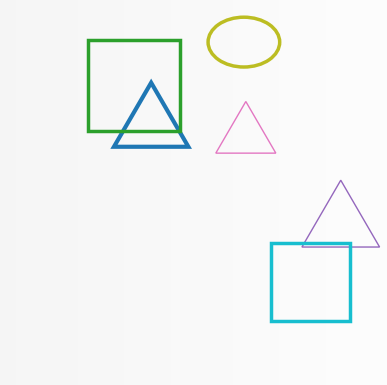[{"shape": "triangle", "thickness": 3, "radius": 0.55, "center": [0.39, 0.674]}, {"shape": "square", "thickness": 2.5, "radius": 0.59, "center": [0.346, 0.778]}, {"shape": "triangle", "thickness": 1, "radius": 0.58, "center": [0.879, 0.416]}, {"shape": "triangle", "thickness": 1, "radius": 0.45, "center": [0.634, 0.647]}, {"shape": "oval", "thickness": 2.5, "radius": 0.46, "center": [0.629, 0.891]}, {"shape": "square", "thickness": 2.5, "radius": 0.51, "center": [0.802, 0.267]}]